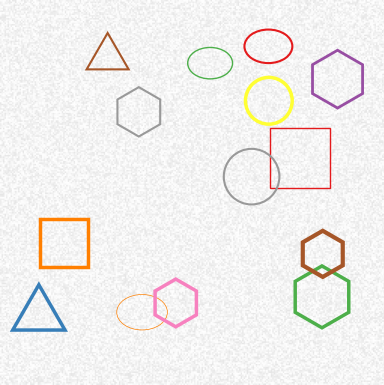[{"shape": "oval", "thickness": 1.5, "radius": 0.31, "center": [0.697, 0.88]}, {"shape": "square", "thickness": 1, "radius": 0.39, "center": [0.779, 0.59]}, {"shape": "triangle", "thickness": 2.5, "radius": 0.39, "center": [0.101, 0.182]}, {"shape": "oval", "thickness": 1, "radius": 0.29, "center": [0.546, 0.836]}, {"shape": "hexagon", "thickness": 2.5, "radius": 0.4, "center": [0.836, 0.229]}, {"shape": "hexagon", "thickness": 2, "radius": 0.38, "center": [0.877, 0.794]}, {"shape": "square", "thickness": 2.5, "radius": 0.31, "center": [0.167, 0.368]}, {"shape": "oval", "thickness": 0.5, "radius": 0.33, "center": [0.369, 0.189]}, {"shape": "circle", "thickness": 2.5, "radius": 0.3, "center": [0.698, 0.738]}, {"shape": "hexagon", "thickness": 3, "radius": 0.3, "center": [0.838, 0.341]}, {"shape": "triangle", "thickness": 1.5, "radius": 0.32, "center": [0.28, 0.851]}, {"shape": "hexagon", "thickness": 2.5, "radius": 0.31, "center": [0.457, 0.213]}, {"shape": "hexagon", "thickness": 1.5, "radius": 0.32, "center": [0.361, 0.709]}, {"shape": "circle", "thickness": 1.5, "radius": 0.36, "center": [0.653, 0.541]}]